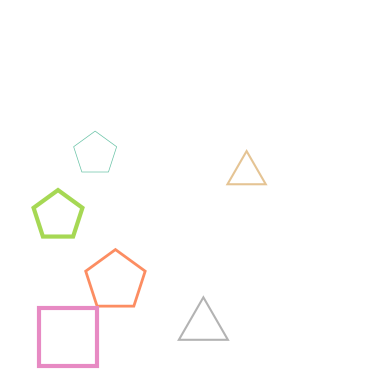[{"shape": "pentagon", "thickness": 0.5, "radius": 0.29, "center": [0.247, 0.601]}, {"shape": "pentagon", "thickness": 2, "radius": 0.41, "center": [0.3, 0.271]}, {"shape": "square", "thickness": 3, "radius": 0.38, "center": [0.177, 0.125]}, {"shape": "pentagon", "thickness": 3, "radius": 0.33, "center": [0.151, 0.44]}, {"shape": "triangle", "thickness": 1.5, "radius": 0.29, "center": [0.641, 0.55]}, {"shape": "triangle", "thickness": 1.5, "radius": 0.37, "center": [0.528, 0.154]}]